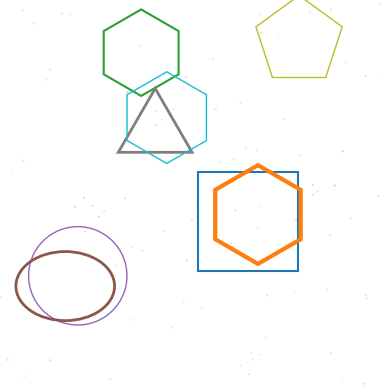[{"shape": "square", "thickness": 1.5, "radius": 0.65, "center": [0.644, 0.425]}, {"shape": "hexagon", "thickness": 3, "radius": 0.64, "center": [0.67, 0.443]}, {"shape": "hexagon", "thickness": 1.5, "radius": 0.56, "center": [0.367, 0.863]}, {"shape": "circle", "thickness": 1, "radius": 0.64, "center": [0.202, 0.284]}, {"shape": "oval", "thickness": 2, "radius": 0.64, "center": [0.169, 0.257]}, {"shape": "triangle", "thickness": 2, "radius": 0.55, "center": [0.403, 0.66]}, {"shape": "pentagon", "thickness": 1, "radius": 0.59, "center": [0.777, 0.894]}, {"shape": "hexagon", "thickness": 1, "radius": 0.59, "center": [0.433, 0.694]}]